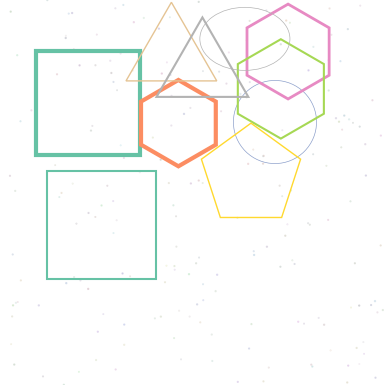[{"shape": "square", "thickness": 1.5, "radius": 0.7, "center": [0.264, 0.416]}, {"shape": "square", "thickness": 3, "radius": 0.67, "center": [0.229, 0.733]}, {"shape": "hexagon", "thickness": 3, "radius": 0.56, "center": [0.463, 0.68]}, {"shape": "circle", "thickness": 0.5, "radius": 0.54, "center": [0.714, 0.683]}, {"shape": "hexagon", "thickness": 2, "radius": 0.62, "center": [0.748, 0.866]}, {"shape": "hexagon", "thickness": 1.5, "radius": 0.65, "center": [0.729, 0.769]}, {"shape": "pentagon", "thickness": 1, "radius": 0.68, "center": [0.652, 0.545]}, {"shape": "triangle", "thickness": 1, "radius": 0.68, "center": [0.445, 0.858]}, {"shape": "triangle", "thickness": 1.5, "radius": 0.69, "center": [0.526, 0.817]}, {"shape": "oval", "thickness": 0.5, "radius": 0.58, "center": [0.636, 0.899]}]